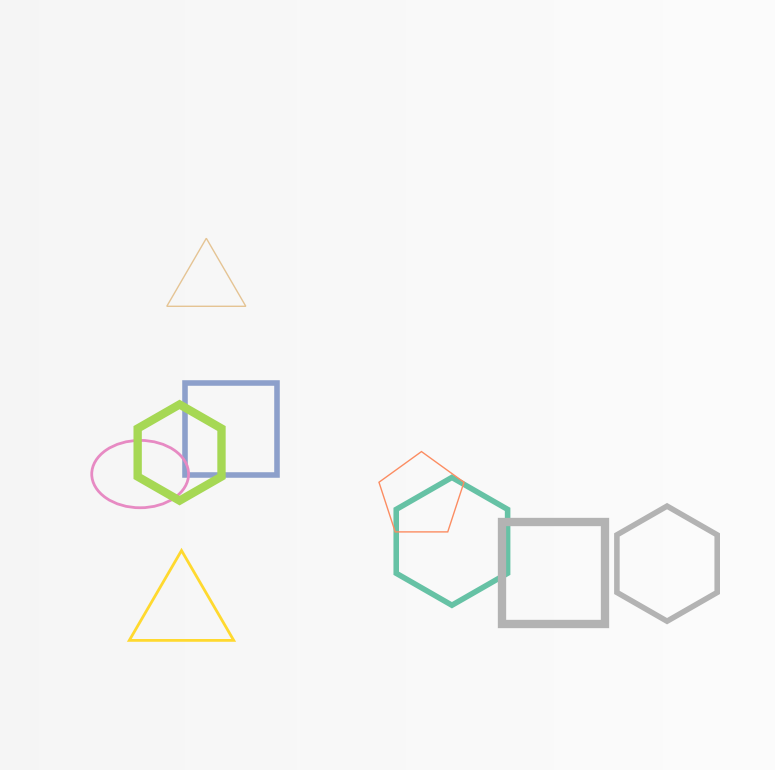[{"shape": "hexagon", "thickness": 2, "radius": 0.41, "center": [0.583, 0.297]}, {"shape": "pentagon", "thickness": 0.5, "radius": 0.29, "center": [0.544, 0.356]}, {"shape": "square", "thickness": 2, "radius": 0.3, "center": [0.298, 0.443]}, {"shape": "oval", "thickness": 1, "radius": 0.31, "center": [0.181, 0.384]}, {"shape": "hexagon", "thickness": 3, "radius": 0.31, "center": [0.232, 0.412]}, {"shape": "triangle", "thickness": 1, "radius": 0.39, "center": [0.234, 0.207]}, {"shape": "triangle", "thickness": 0.5, "radius": 0.29, "center": [0.266, 0.632]}, {"shape": "square", "thickness": 3, "radius": 0.33, "center": [0.714, 0.256]}, {"shape": "hexagon", "thickness": 2, "radius": 0.37, "center": [0.861, 0.268]}]